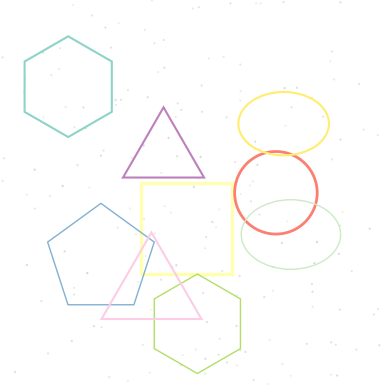[{"shape": "hexagon", "thickness": 1.5, "radius": 0.65, "center": [0.177, 0.775]}, {"shape": "square", "thickness": 2.5, "radius": 0.59, "center": [0.484, 0.407]}, {"shape": "circle", "thickness": 2, "radius": 0.54, "center": [0.717, 0.499]}, {"shape": "pentagon", "thickness": 1, "radius": 0.73, "center": [0.262, 0.326]}, {"shape": "hexagon", "thickness": 1, "radius": 0.65, "center": [0.513, 0.159]}, {"shape": "triangle", "thickness": 1.5, "radius": 0.75, "center": [0.393, 0.246]}, {"shape": "triangle", "thickness": 1.5, "radius": 0.61, "center": [0.425, 0.6]}, {"shape": "oval", "thickness": 1, "radius": 0.65, "center": [0.756, 0.391]}, {"shape": "oval", "thickness": 1.5, "radius": 0.59, "center": [0.737, 0.679]}]